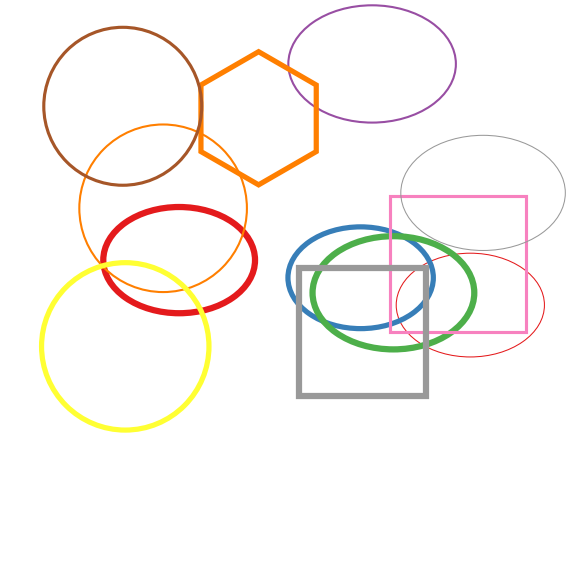[{"shape": "oval", "thickness": 3, "radius": 0.66, "center": [0.31, 0.549]}, {"shape": "oval", "thickness": 0.5, "radius": 0.64, "center": [0.814, 0.471]}, {"shape": "oval", "thickness": 2.5, "radius": 0.63, "center": [0.624, 0.518]}, {"shape": "oval", "thickness": 3, "radius": 0.7, "center": [0.681, 0.492]}, {"shape": "oval", "thickness": 1, "radius": 0.73, "center": [0.644, 0.888]}, {"shape": "circle", "thickness": 1, "radius": 0.73, "center": [0.282, 0.638]}, {"shape": "hexagon", "thickness": 2.5, "radius": 0.58, "center": [0.448, 0.794]}, {"shape": "circle", "thickness": 2.5, "radius": 0.72, "center": [0.217, 0.399]}, {"shape": "circle", "thickness": 1.5, "radius": 0.68, "center": [0.213, 0.815]}, {"shape": "square", "thickness": 1.5, "radius": 0.59, "center": [0.793, 0.542]}, {"shape": "square", "thickness": 3, "radius": 0.55, "center": [0.628, 0.424]}, {"shape": "oval", "thickness": 0.5, "radius": 0.71, "center": [0.836, 0.665]}]